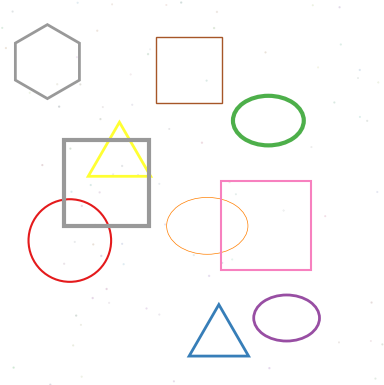[{"shape": "circle", "thickness": 1.5, "radius": 0.54, "center": [0.181, 0.375]}, {"shape": "triangle", "thickness": 2, "radius": 0.45, "center": [0.568, 0.12]}, {"shape": "oval", "thickness": 3, "radius": 0.46, "center": [0.697, 0.687]}, {"shape": "oval", "thickness": 2, "radius": 0.43, "center": [0.744, 0.174]}, {"shape": "oval", "thickness": 0.5, "radius": 0.53, "center": [0.538, 0.413]}, {"shape": "triangle", "thickness": 2, "radius": 0.47, "center": [0.31, 0.589]}, {"shape": "square", "thickness": 1, "radius": 0.43, "center": [0.491, 0.818]}, {"shape": "square", "thickness": 1.5, "radius": 0.58, "center": [0.692, 0.414]}, {"shape": "square", "thickness": 3, "radius": 0.55, "center": [0.276, 0.525]}, {"shape": "hexagon", "thickness": 2, "radius": 0.48, "center": [0.123, 0.84]}]